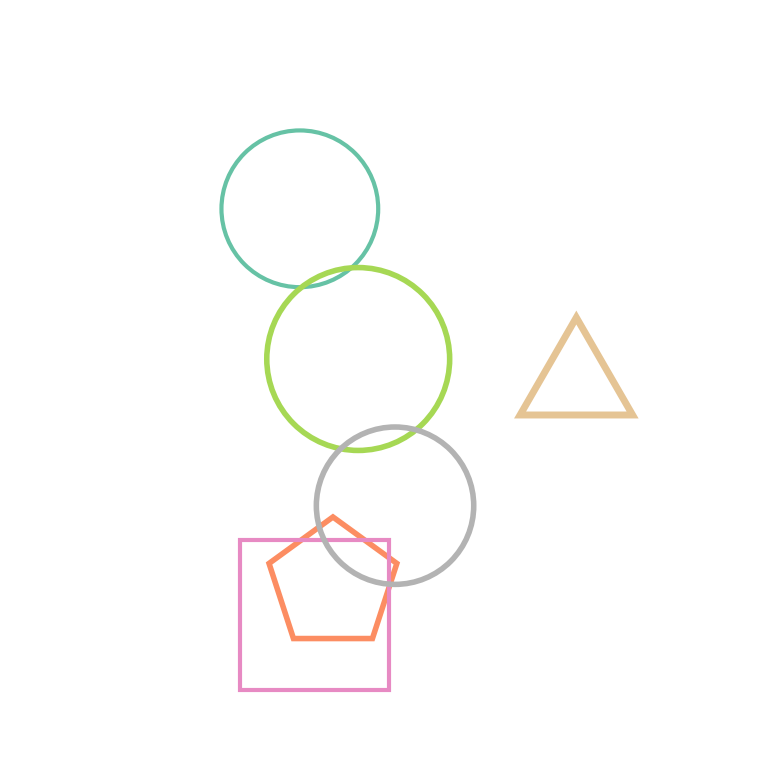[{"shape": "circle", "thickness": 1.5, "radius": 0.51, "center": [0.389, 0.729]}, {"shape": "pentagon", "thickness": 2, "radius": 0.44, "center": [0.432, 0.241]}, {"shape": "square", "thickness": 1.5, "radius": 0.48, "center": [0.408, 0.201]}, {"shape": "circle", "thickness": 2, "radius": 0.59, "center": [0.465, 0.534]}, {"shape": "triangle", "thickness": 2.5, "radius": 0.42, "center": [0.748, 0.503]}, {"shape": "circle", "thickness": 2, "radius": 0.51, "center": [0.513, 0.343]}]